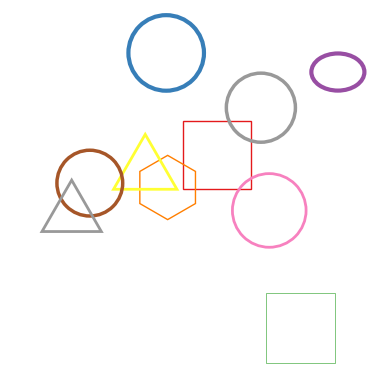[{"shape": "square", "thickness": 1, "radius": 0.44, "center": [0.564, 0.597]}, {"shape": "circle", "thickness": 3, "radius": 0.49, "center": [0.432, 0.863]}, {"shape": "square", "thickness": 0.5, "radius": 0.45, "center": [0.781, 0.147]}, {"shape": "oval", "thickness": 3, "radius": 0.34, "center": [0.878, 0.813]}, {"shape": "hexagon", "thickness": 1, "radius": 0.42, "center": [0.435, 0.513]}, {"shape": "triangle", "thickness": 2, "radius": 0.48, "center": [0.377, 0.556]}, {"shape": "circle", "thickness": 2.5, "radius": 0.43, "center": [0.233, 0.524]}, {"shape": "circle", "thickness": 2, "radius": 0.48, "center": [0.699, 0.453]}, {"shape": "circle", "thickness": 2.5, "radius": 0.45, "center": [0.678, 0.72]}, {"shape": "triangle", "thickness": 2, "radius": 0.44, "center": [0.186, 0.443]}]